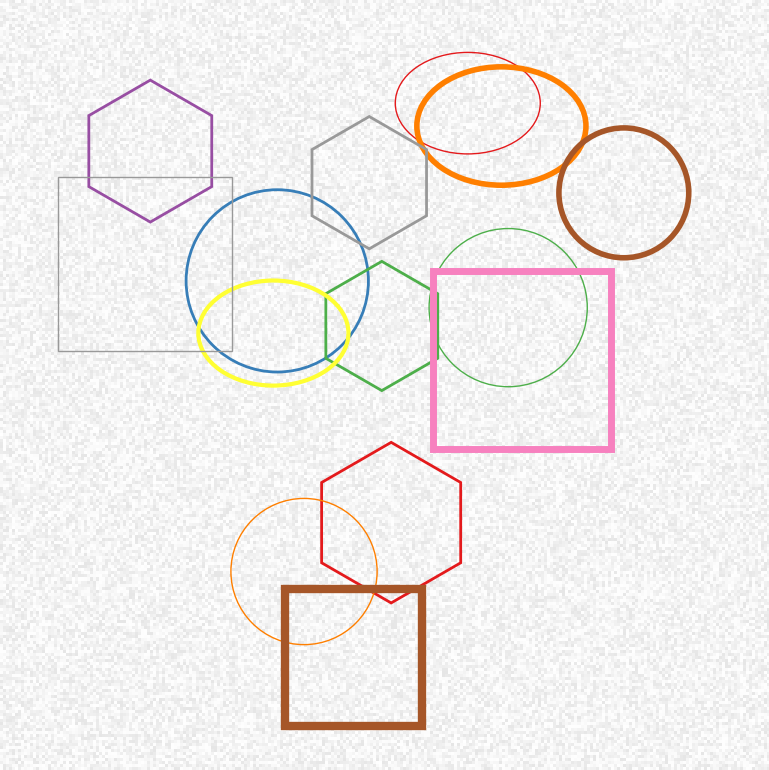[{"shape": "hexagon", "thickness": 1, "radius": 0.52, "center": [0.508, 0.321]}, {"shape": "oval", "thickness": 0.5, "radius": 0.47, "center": [0.608, 0.866]}, {"shape": "circle", "thickness": 1, "radius": 0.59, "center": [0.36, 0.635]}, {"shape": "hexagon", "thickness": 1, "radius": 0.42, "center": [0.496, 0.577]}, {"shape": "circle", "thickness": 0.5, "radius": 0.51, "center": [0.66, 0.6]}, {"shape": "hexagon", "thickness": 1, "radius": 0.46, "center": [0.195, 0.804]}, {"shape": "oval", "thickness": 2, "radius": 0.55, "center": [0.651, 0.836]}, {"shape": "circle", "thickness": 0.5, "radius": 0.47, "center": [0.395, 0.258]}, {"shape": "oval", "thickness": 1.5, "radius": 0.49, "center": [0.355, 0.567]}, {"shape": "circle", "thickness": 2, "radius": 0.42, "center": [0.81, 0.75]}, {"shape": "square", "thickness": 3, "radius": 0.44, "center": [0.459, 0.146]}, {"shape": "square", "thickness": 2.5, "radius": 0.58, "center": [0.678, 0.533]}, {"shape": "hexagon", "thickness": 1, "radius": 0.43, "center": [0.48, 0.763]}, {"shape": "square", "thickness": 0.5, "radius": 0.56, "center": [0.188, 0.658]}]